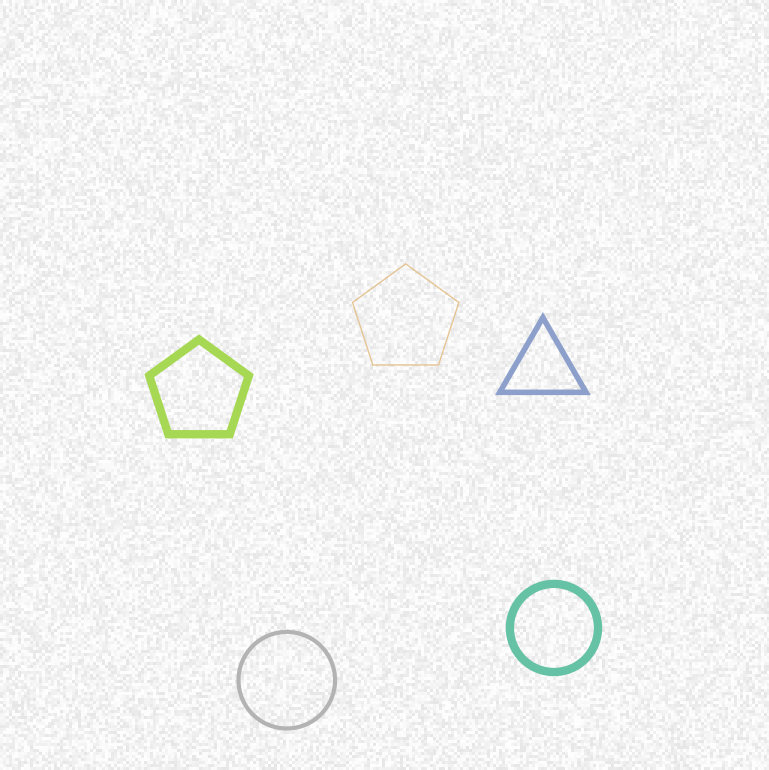[{"shape": "circle", "thickness": 3, "radius": 0.29, "center": [0.719, 0.184]}, {"shape": "triangle", "thickness": 2, "radius": 0.32, "center": [0.705, 0.523]}, {"shape": "pentagon", "thickness": 3, "radius": 0.34, "center": [0.258, 0.491]}, {"shape": "pentagon", "thickness": 0.5, "radius": 0.36, "center": [0.527, 0.585]}, {"shape": "circle", "thickness": 1.5, "radius": 0.31, "center": [0.372, 0.117]}]